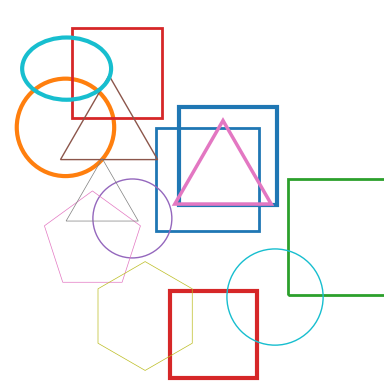[{"shape": "square", "thickness": 3, "radius": 0.64, "center": [0.592, 0.595]}, {"shape": "square", "thickness": 2, "radius": 0.67, "center": [0.539, 0.534]}, {"shape": "circle", "thickness": 3, "radius": 0.63, "center": [0.17, 0.669]}, {"shape": "square", "thickness": 2, "radius": 0.75, "center": [0.898, 0.385]}, {"shape": "square", "thickness": 3, "radius": 0.57, "center": [0.554, 0.131]}, {"shape": "square", "thickness": 2, "radius": 0.59, "center": [0.304, 0.81]}, {"shape": "circle", "thickness": 1, "radius": 0.51, "center": [0.344, 0.433]}, {"shape": "triangle", "thickness": 1, "radius": 0.73, "center": [0.283, 0.658]}, {"shape": "triangle", "thickness": 2.5, "radius": 0.72, "center": [0.579, 0.542]}, {"shape": "pentagon", "thickness": 0.5, "radius": 0.66, "center": [0.24, 0.373]}, {"shape": "triangle", "thickness": 0.5, "radius": 0.54, "center": [0.265, 0.48]}, {"shape": "hexagon", "thickness": 0.5, "radius": 0.71, "center": [0.377, 0.179]}, {"shape": "circle", "thickness": 1, "radius": 0.62, "center": [0.714, 0.228]}, {"shape": "oval", "thickness": 3, "radius": 0.58, "center": [0.173, 0.822]}]